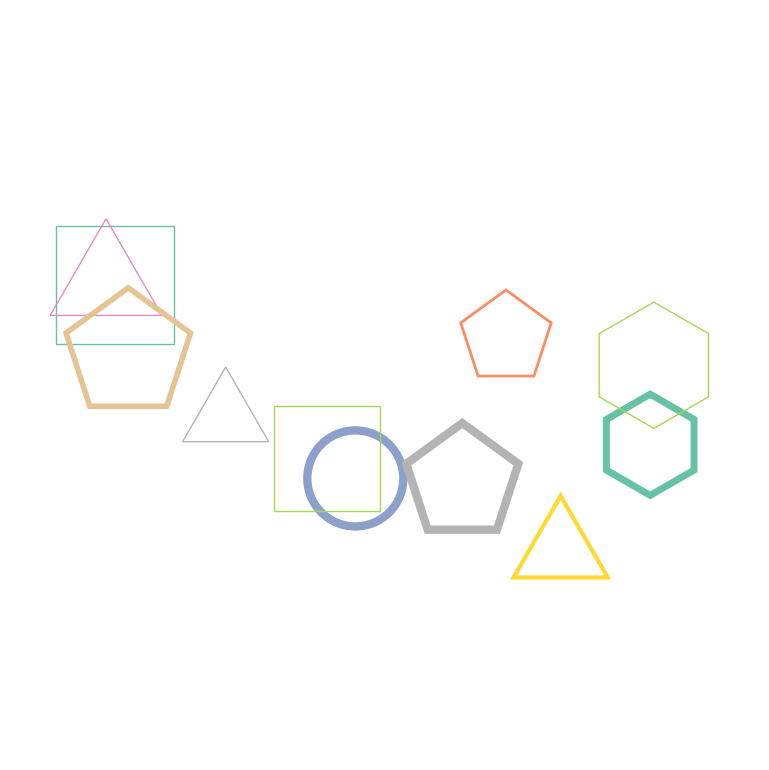[{"shape": "hexagon", "thickness": 2.5, "radius": 0.33, "center": [0.844, 0.422]}, {"shape": "square", "thickness": 0.5, "radius": 0.38, "center": [0.149, 0.63]}, {"shape": "pentagon", "thickness": 1, "radius": 0.31, "center": [0.657, 0.562]}, {"shape": "circle", "thickness": 3, "radius": 0.31, "center": [0.461, 0.379]}, {"shape": "triangle", "thickness": 0.5, "radius": 0.42, "center": [0.138, 0.632]}, {"shape": "hexagon", "thickness": 0.5, "radius": 0.41, "center": [0.849, 0.526]}, {"shape": "square", "thickness": 0.5, "radius": 0.34, "center": [0.425, 0.405]}, {"shape": "triangle", "thickness": 1.5, "radius": 0.35, "center": [0.728, 0.285]}, {"shape": "pentagon", "thickness": 2, "radius": 0.43, "center": [0.167, 0.541]}, {"shape": "triangle", "thickness": 0.5, "radius": 0.32, "center": [0.293, 0.459]}, {"shape": "pentagon", "thickness": 3, "radius": 0.38, "center": [0.6, 0.374]}]